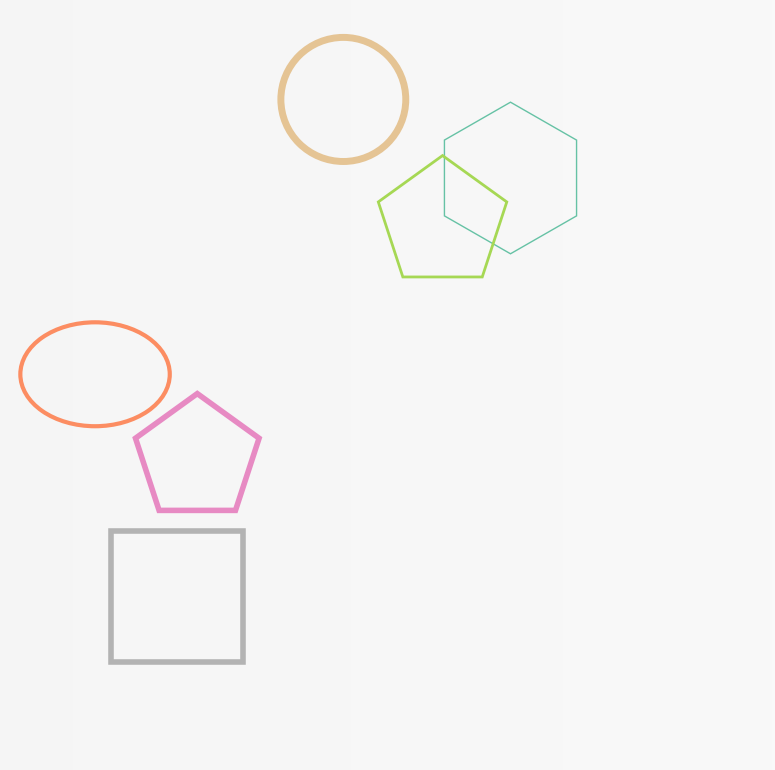[{"shape": "hexagon", "thickness": 0.5, "radius": 0.49, "center": [0.659, 0.769]}, {"shape": "oval", "thickness": 1.5, "radius": 0.48, "center": [0.123, 0.514]}, {"shape": "pentagon", "thickness": 2, "radius": 0.42, "center": [0.255, 0.405]}, {"shape": "pentagon", "thickness": 1, "radius": 0.44, "center": [0.571, 0.711]}, {"shape": "circle", "thickness": 2.5, "radius": 0.4, "center": [0.443, 0.871]}, {"shape": "square", "thickness": 2, "radius": 0.42, "center": [0.228, 0.225]}]